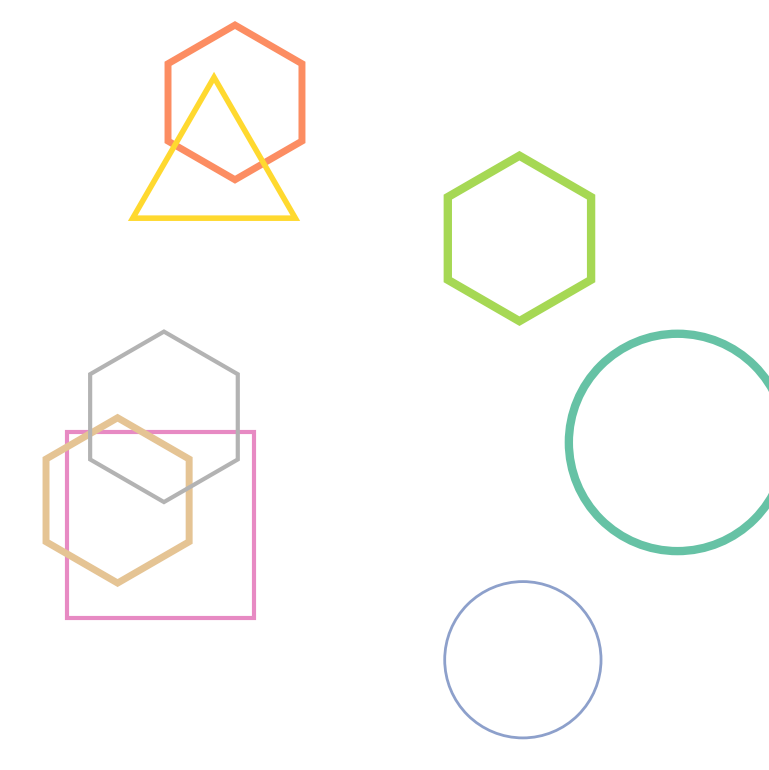[{"shape": "circle", "thickness": 3, "radius": 0.71, "center": [0.88, 0.425]}, {"shape": "hexagon", "thickness": 2.5, "radius": 0.5, "center": [0.305, 0.867]}, {"shape": "circle", "thickness": 1, "radius": 0.51, "center": [0.679, 0.143]}, {"shape": "square", "thickness": 1.5, "radius": 0.61, "center": [0.209, 0.318]}, {"shape": "hexagon", "thickness": 3, "radius": 0.54, "center": [0.675, 0.69]}, {"shape": "triangle", "thickness": 2, "radius": 0.61, "center": [0.278, 0.778]}, {"shape": "hexagon", "thickness": 2.5, "radius": 0.54, "center": [0.153, 0.35]}, {"shape": "hexagon", "thickness": 1.5, "radius": 0.55, "center": [0.213, 0.459]}]